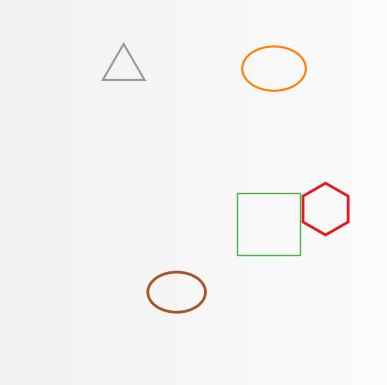[{"shape": "hexagon", "thickness": 2, "radius": 0.34, "center": [0.84, 0.457]}, {"shape": "square", "thickness": 1, "radius": 0.41, "center": [0.693, 0.418]}, {"shape": "oval", "thickness": 1.5, "radius": 0.41, "center": [0.707, 0.822]}, {"shape": "oval", "thickness": 2, "radius": 0.37, "center": [0.456, 0.241]}, {"shape": "triangle", "thickness": 1.5, "radius": 0.31, "center": [0.319, 0.823]}]